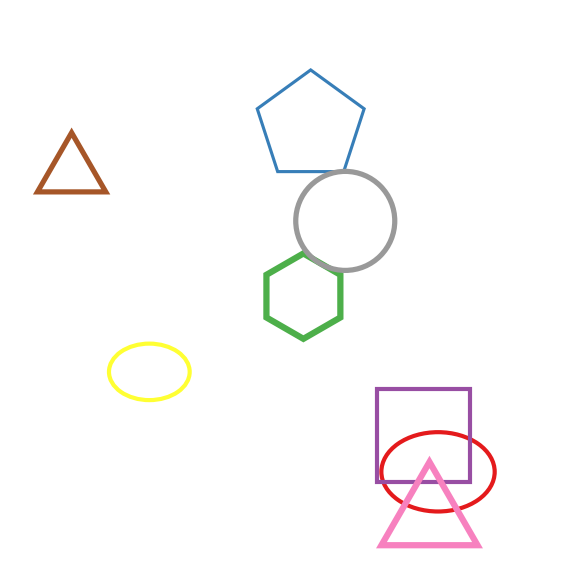[{"shape": "oval", "thickness": 2, "radius": 0.49, "center": [0.758, 0.182]}, {"shape": "pentagon", "thickness": 1.5, "radius": 0.49, "center": [0.538, 0.781]}, {"shape": "hexagon", "thickness": 3, "radius": 0.37, "center": [0.525, 0.486]}, {"shape": "square", "thickness": 2, "radius": 0.4, "center": [0.733, 0.246]}, {"shape": "oval", "thickness": 2, "radius": 0.35, "center": [0.259, 0.355]}, {"shape": "triangle", "thickness": 2.5, "radius": 0.34, "center": [0.124, 0.701]}, {"shape": "triangle", "thickness": 3, "radius": 0.48, "center": [0.744, 0.103]}, {"shape": "circle", "thickness": 2.5, "radius": 0.43, "center": [0.598, 0.617]}]